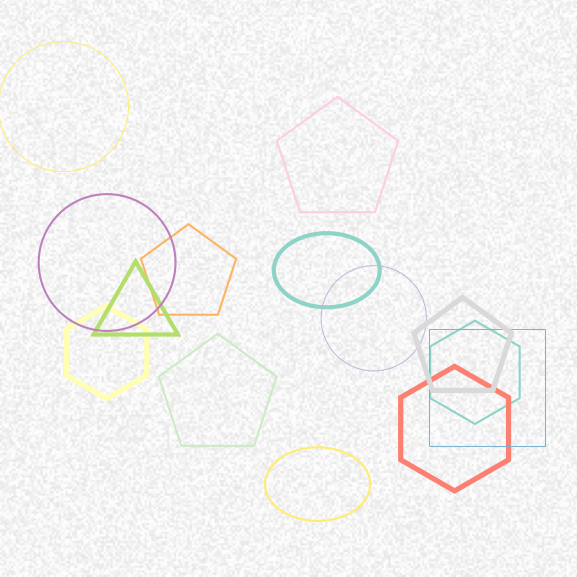[{"shape": "oval", "thickness": 2, "radius": 0.46, "center": [0.566, 0.531]}, {"shape": "hexagon", "thickness": 1, "radius": 0.45, "center": [0.822, 0.354]}, {"shape": "hexagon", "thickness": 2.5, "radius": 0.4, "center": [0.185, 0.389]}, {"shape": "circle", "thickness": 0.5, "radius": 0.46, "center": [0.647, 0.448]}, {"shape": "hexagon", "thickness": 2.5, "radius": 0.54, "center": [0.787, 0.257]}, {"shape": "square", "thickness": 0.5, "radius": 0.5, "center": [0.843, 0.328]}, {"shape": "pentagon", "thickness": 1, "radius": 0.43, "center": [0.326, 0.524]}, {"shape": "triangle", "thickness": 2, "radius": 0.42, "center": [0.235, 0.462]}, {"shape": "pentagon", "thickness": 1, "radius": 0.55, "center": [0.584, 0.721]}, {"shape": "pentagon", "thickness": 2.5, "radius": 0.44, "center": [0.801, 0.395]}, {"shape": "circle", "thickness": 1, "radius": 0.59, "center": [0.185, 0.545]}, {"shape": "pentagon", "thickness": 1, "radius": 0.54, "center": [0.377, 0.314]}, {"shape": "circle", "thickness": 0.5, "radius": 0.56, "center": [0.11, 0.815]}, {"shape": "oval", "thickness": 1, "radius": 0.46, "center": [0.55, 0.161]}]